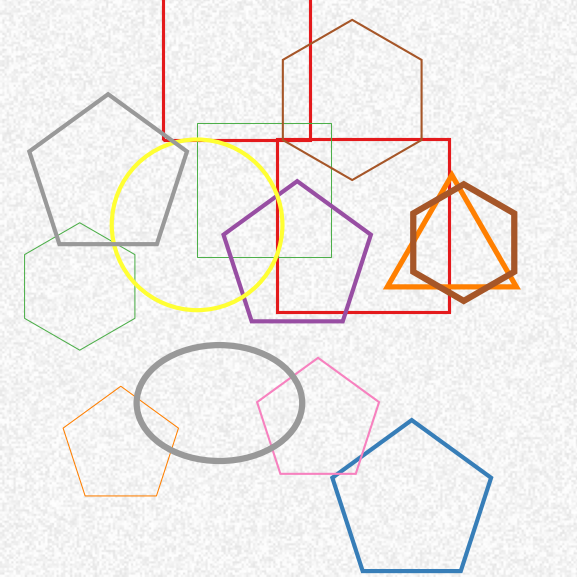[{"shape": "square", "thickness": 1.5, "radius": 0.64, "center": [0.409, 0.884]}, {"shape": "square", "thickness": 1.5, "radius": 0.75, "center": [0.629, 0.609]}, {"shape": "pentagon", "thickness": 2, "radius": 0.72, "center": [0.713, 0.127]}, {"shape": "square", "thickness": 0.5, "radius": 0.58, "center": [0.457, 0.67]}, {"shape": "hexagon", "thickness": 0.5, "radius": 0.55, "center": [0.138, 0.503]}, {"shape": "pentagon", "thickness": 2, "radius": 0.67, "center": [0.515, 0.551]}, {"shape": "triangle", "thickness": 2.5, "radius": 0.65, "center": [0.782, 0.567]}, {"shape": "pentagon", "thickness": 0.5, "radius": 0.53, "center": [0.209, 0.225]}, {"shape": "circle", "thickness": 2, "radius": 0.74, "center": [0.341, 0.61]}, {"shape": "hexagon", "thickness": 1, "radius": 0.69, "center": [0.61, 0.826]}, {"shape": "hexagon", "thickness": 3, "radius": 0.5, "center": [0.803, 0.579]}, {"shape": "pentagon", "thickness": 1, "radius": 0.56, "center": [0.551, 0.268]}, {"shape": "pentagon", "thickness": 2, "radius": 0.72, "center": [0.187, 0.692]}, {"shape": "oval", "thickness": 3, "radius": 0.72, "center": [0.38, 0.301]}]